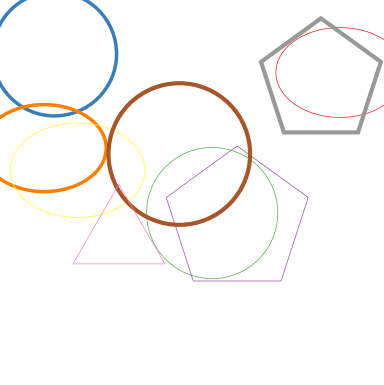[{"shape": "oval", "thickness": 0.5, "radius": 0.83, "center": [0.883, 0.812]}, {"shape": "circle", "thickness": 2.5, "radius": 0.81, "center": [0.142, 0.86]}, {"shape": "circle", "thickness": 0.5, "radius": 0.85, "center": [0.551, 0.447]}, {"shape": "pentagon", "thickness": 0.5, "radius": 0.97, "center": [0.616, 0.427]}, {"shape": "oval", "thickness": 2.5, "radius": 0.81, "center": [0.115, 0.615]}, {"shape": "oval", "thickness": 0.5, "radius": 0.88, "center": [0.201, 0.558]}, {"shape": "circle", "thickness": 3, "radius": 0.92, "center": [0.466, 0.6]}, {"shape": "triangle", "thickness": 0.5, "radius": 0.69, "center": [0.309, 0.384]}, {"shape": "pentagon", "thickness": 3, "radius": 0.82, "center": [0.834, 0.789]}]